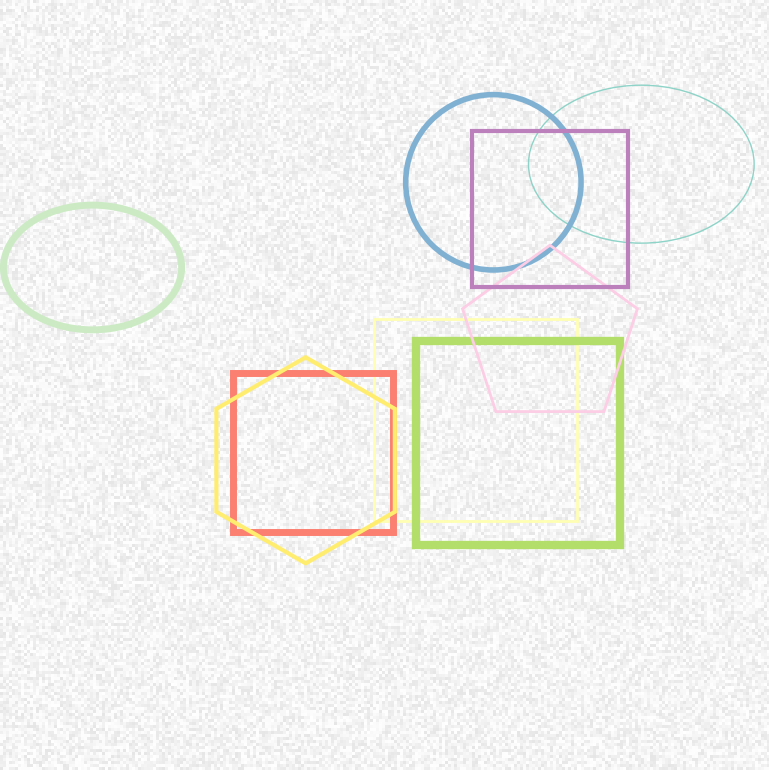[{"shape": "oval", "thickness": 0.5, "radius": 0.73, "center": [0.833, 0.787]}, {"shape": "square", "thickness": 1, "radius": 0.66, "center": [0.617, 0.455]}, {"shape": "square", "thickness": 2.5, "radius": 0.52, "center": [0.407, 0.412]}, {"shape": "circle", "thickness": 2, "radius": 0.57, "center": [0.641, 0.763]}, {"shape": "square", "thickness": 3, "radius": 0.66, "center": [0.673, 0.425]}, {"shape": "pentagon", "thickness": 1, "radius": 0.6, "center": [0.714, 0.562]}, {"shape": "square", "thickness": 1.5, "radius": 0.51, "center": [0.714, 0.729]}, {"shape": "oval", "thickness": 2.5, "radius": 0.58, "center": [0.12, 0.653]}, {"shape": "hexagon", "thickness": 1.5, "radius": 0.67, "center": [0.397, 0.402]}]